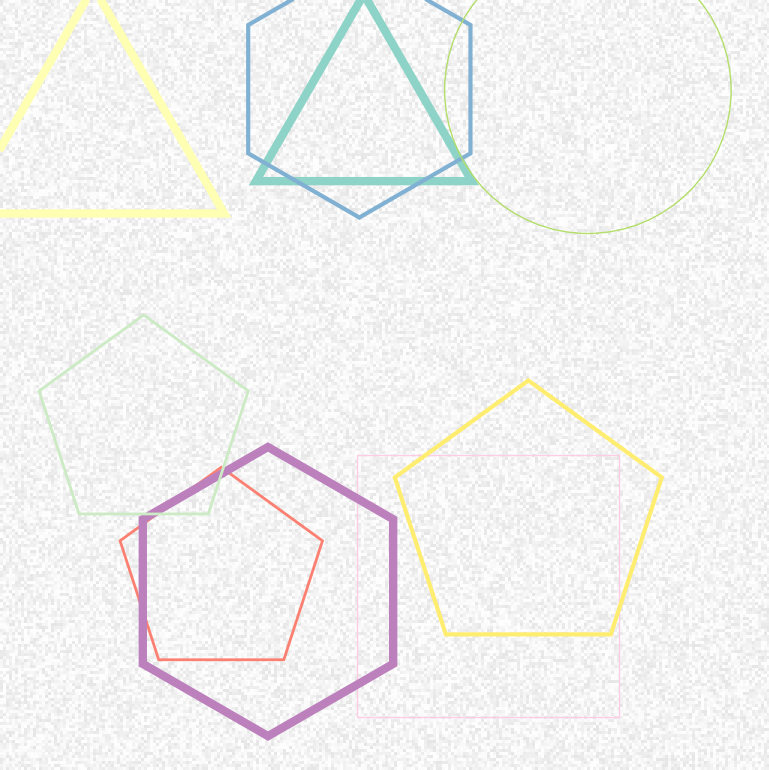[{"shape": "triangle", "thickness": 3, "radius": 0.81, "center": [0.473, 0.846]}, {"shape": "triangle", "thickness": 3, "radius": 0.98, "center": [0.121, 0.821]}, {"shape": "pentagon", "thickness": 1, "radius": 0.69, "center": [0.287, 0.255]}, {"shape": "hexagon", "thickness": 1.5, "radius": 0.83, "center": [0.467, 0.884]}, {"shape": "circle", "thickness": 0.5, "radius": 0.93, "center": [0.763, 0.883]}, {"shape": "square", "thickness": 0.5, "radius": 0.85, "center": [0.634, 0.239]}, {"shape": "hexagon", "thickness": 3, "radius": 0.94, "center": [0.348, 0.232]}, {"shape": "pentagon", "thickness": 1, "radius": 0.71, "center": [0.187, 0.448]}, {"shape": "pentagon", "thickness": 1.5, "radius": 0.91, "center": [0.686, 0.324]}]